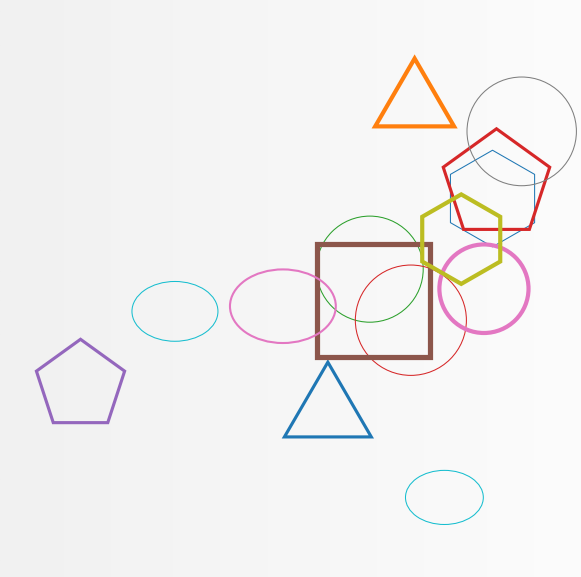[{"shape": "triangle", "thickness": 1.5, "radius": 0.43, "center": [0.564, 0.286]}, {"shape": "hexagon", "thickness": 0.5, "radius": 0.42, "center": [0.847, 0.655]}, {"shape": "triangle", "thickness": 2, "radius": 0.39, "center": [0.713, 0.819]}, {"shape": "circle", "thickness": 0.5, "radius": 0.46, "center": [0.636, 0.533]}, {"shape": "pentagon", "thickness": 1.5, "radius": 0.48, "center": [0.854, 0.68]}, {"shape": "circle", "thickness": 0.5, "radius": 0.48, "center": [0.707, 0.445]}, {"shape": "pentagon", "thickness": 1.5, "radius": 0.4, "center": [0.139, 0.332]}, {"shape": "square", "thickness": 2.5, "radius": 0.49, "center": [0.642, 0.479]}, {"shape": "oval", "thickness": 1, "radius": 0.46, "center": [0.487, 0.469]}, {"shape": "circle", "thickness": 2, "radius": 0.38, "center": [0.833, 0.499]}, {"shape": "circle", "thickness": 0.5, "radius": 0.47, "center": [0.898, 0.772]}, {"shape": "hexagon", "thickness": 2, "radius": 0.39, "center": [0.794, 0.585]}, {"shape": "oval", "thickness": 0.5, "radius": 0.37, "center": [0.301, 0.46]}, {"shape": "oval", "thickness": 0.5, "radius": 0.33, "center": [0.765, 0.138]}]